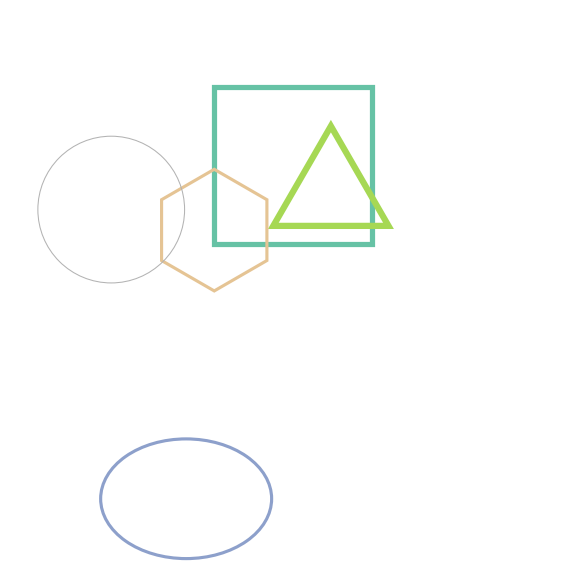[{"shape": "square", "thickness": 2.5, "radius": 0.68, "center": [0.507, 0.713]}, {"shape": "oval", "thickness": 1.5, "radius": 0.74, "center": [0.322, 0.135]}, {"shape": "triangle", "thickness": 3, "radius": 0.58, "center": [0.573, 0.666]}, {"shape": "hexagon", "thickness": 1.5, "radius": 0.53, "center": [0.371, 0.601]}, {"shape": "circle", "thickness": 0.5, "radius": 0.64, "center": [0.193, 0.636]}]